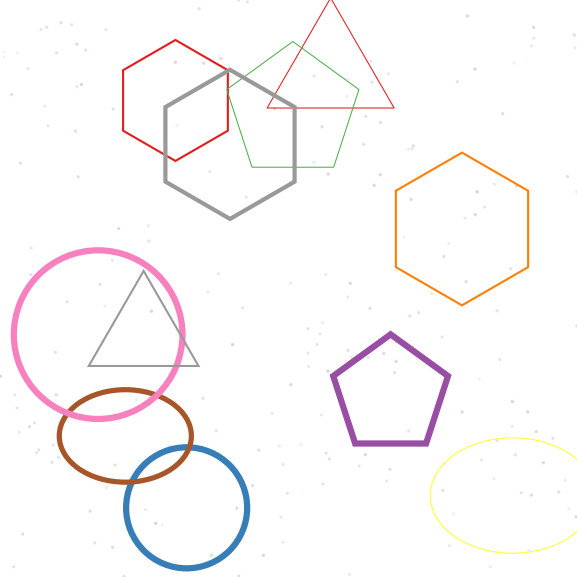[{"shape": "hexagon", "thickness": 1, "radius": 0.52, "center": [0.304, 0.825]}, {"shape": "triangle", "thickness": 0.5, "radius": 0.64, "center": [0.573, 0.876]}, {"shape": "circle", "thickness": 3, "radius": 0.52, "center": [0.323, 0.12]}, {"shape": "pentagon", "thickness": 0.5, "radius": 0.6, "center": [0.507, 0.807]}, {"shape": "pentagon", "thickness": 3, "radius": 0.52, "center": [0.676, 0.316]}, {"shape": "hexagon", "thickness": 1, "radius": 0.66, "center": [0.8, 0.603]}, {"shape": "oval", "thickness": 0.5, "radius": 0.71, "center": [0.888, 0.141]}, {"shape": "oval", "thickness": 2.5, "radius": 0.57, "center": [0.217, 0.244]}, {"shape": "circle", "thickness": 3, "radius": 0.73, "center": [0.17, 0.42]}, {"shape": "hexagon", "thickness": 2, "radius": 0.65, "center": [0.398, 0.749]}, {"shape": "triangle", "thickness": 1, "radius": 0.55, "center": [0.249, 0.42]}]